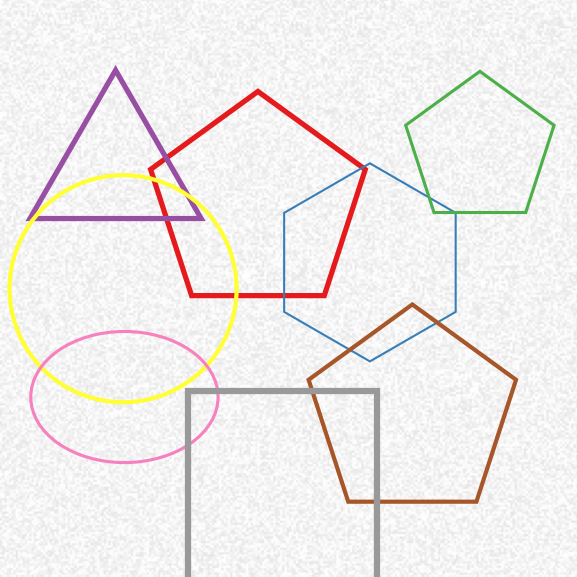[{"shape": "pentagon", "thickness": 2.5, "radius": 0.98, "center": [0.447, 0.645]}, {"shape": "hexagon", "thickness": 1, "radius": 0.86, "center": [0.641, 0.545]}, {"shape": "pentagon", "thickness": 1.5, "radius": 0.68, "center": [0.831, 0.74]}, {"shape": "triangle", "thickness": 2.5, "radius": 0.86, "center": [0.2, 0.706]}, {"shape": "circle", "thickness": 2, "radius": 0.98, "center": [0.213, 0.499]}, {"shape": "pentagon", "thickness": 2, "radius": 0.94, "center": [0.714, 0.283]}, {"shape": "oval", "thickness": 1.5, "radius": 0.81, "center": [0.215, 0.312]}, {"shape": "square", "thickness": 3, "radius": 0.82, "center": [0.489, 0.158]}]